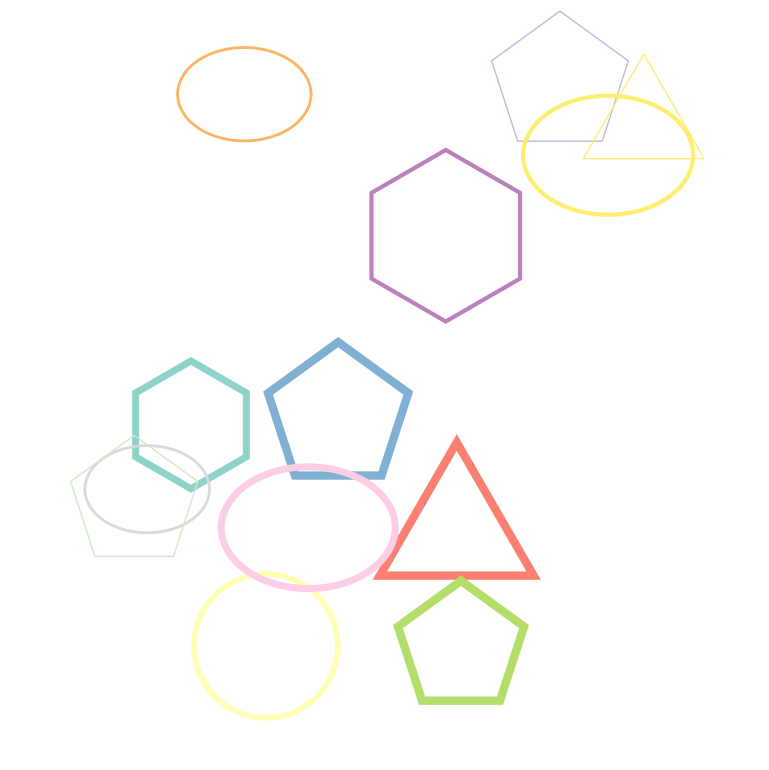[{"shape": "hexagon", "thickness": 2.5, "radius": 0.41, "center": [0.248, 0.448]}, {"shape": "circle", "thickness": 2, "radius": 0.47, "center": [0.345, 0.161]}, {"shape": "pentagon", "thickness": 0.5, "radius": 0.47, "center": [0.727, 0.892]}, {"shape": "triangle", "thickness": 3, "radius": 0.58, "center": [0.593, 0.31]}, {"shape": "pentagon", "thickness": 3, "radius": 0.48, "center": [0.439, 0.46]}, {"shape": "oval", "thickness": 1, "radius": 0.43, "center": [0.317, 0.878]}, {"shape": "pentagon", "thickness": 3, "radius": 0.43, "center": [0.599, 0.16]}, {"shape": "oval", "thickness": 2.5, "radius": 0.56, "center": [0.4, 0.315]}, {"shape": "oval", "thickness": 1, "radius": 0.4, "center": [0.191, 0.365]}, {"shape": "hexagon", "thickness": 1.5, "radius": 0.56, "center": [0.579, 0.694]}, {"shape": "pentagon", "thickness": 0.5, "radius": 0.43, "center": [0.174, 0.348]}, {"shape": "triangle", "thickness": 0.5, "radius": 0.45, "center": [0.836, 0.839]}, {"shape": "oval", "thickness": 1.5, "radius": 0.55, "center": [0.79, 0.798]}]